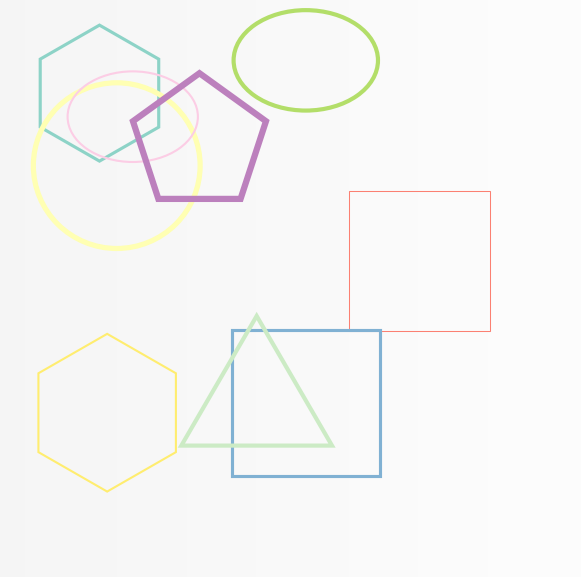[{"shape": "hexagon", "thickness": 1.5, "radius": 0.59, "center": [0.171, 0.838]}, {"shape": "circle", "thickness": 2.5, "radius": 0.72, "center": [0.201, 0.712]}, {"shape": "square", "thickness": 0.5, "radius": 0.61, "center": [0.722, 0.547]}, {"shape": "square", "thickness": 1.5, "radius": 0.63, "center": [0.526, 0.301]}, {"shape": "oval", "thickness": 2, "radius": 0.62, "center": [0.526, 0.895]}, {"shape": "oval", "thickness": 1, "radius": 0.56, "center": [0.228, 0.797]}, {"shape": "pentagon", "thickness": 3, "radius": 0.6, "center": [0.343, 0.752]}, {"shape": "triangle", "thickness": 2, "radius": 0.75, "center": [0.442, 0.302]}, {"shape": "hexagon", "thickness": 1, "radius": 0.68, "center": [0.184, 0.284]}]